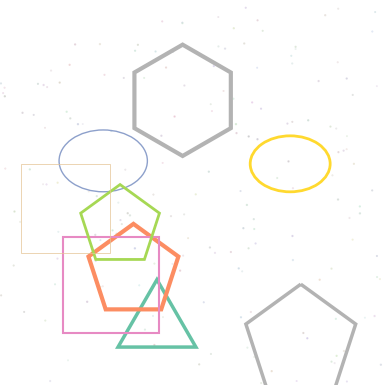[{"shape": "triangle", "thickness": 2.5, "radius": 0.58, "center": [0.408, 0.157]}, {"shape": "pentagon", "thickness": 3, "radius": 0.61, "center": [0.347, 0.296]}, {"shape": "oval", "thickness": 1, "radius": 0.57, "center": [0.268, 0.582]}, {"shape": "square", "thickness": 1.5, "radius": 0.62, "center": [0.289, 0.26]}, {"shape": "pentagon", "thickness": 2, "radius": 0.54, "center": [0.312, 0.413]}, {"shape": "oval", "thickness": 2, "radius": 0.52, "center": [0.754, 0.574]}, {"shape": "square", "thickness": 0.5, "radius": 0.58, "center": [0.171, 0.458]}, {"shape": "pentagon", "thickness": 2.5, "radius": 0.75, "center": [0.781, 0.112]}, {"shape": "hexagon", "thickness": 3, "radius": 0.72, "center": [0.474, 0.739]}]